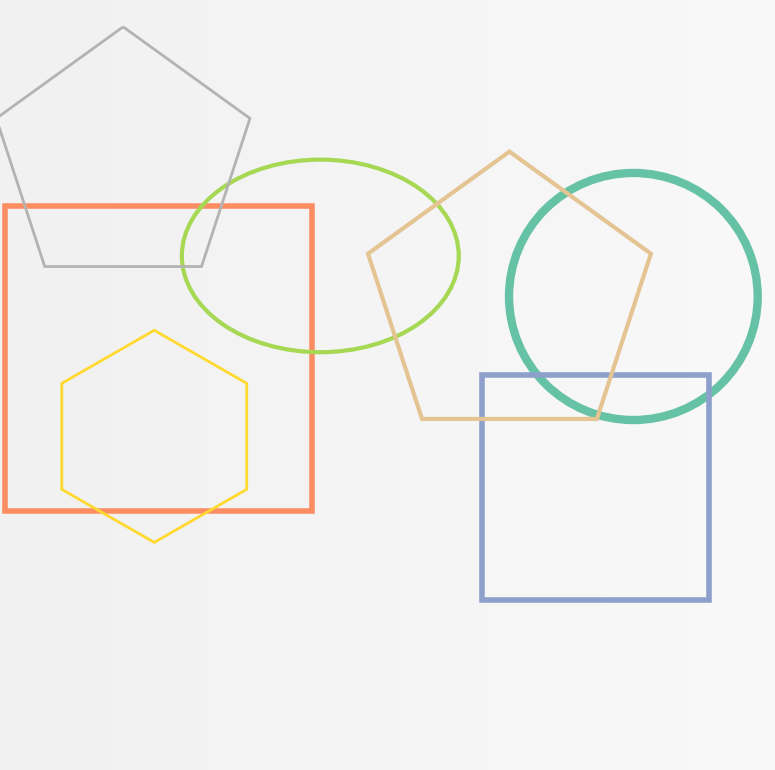[{"shape": "circle", "thickness": 3, "radius": 0.8, "center": [0.817, 0.615]}, {"shape": "square", "thickness": 2, "radius": 0.99, "center": [0.204, 0.535]}, {"shape": "square", "thickness": 2, "radius": 0.73, "center": [0.769, 0.367]}, {"shape": "oval", "thickness": 1.5, "radius": 0.89, "center": [0.413, 0.668]}, {"shape": "hexagon", "thickness": 1, "radius": 0.69, "center": [0.199, 0.433]}, {"shape": "pentagon", "thickness": 1.5, "radius": 0.96, "center": [0.657, 0.611]}, {"shape": "pentagon", "thickness": 1, "radius": 0.86, "center": [0.159, 0.793]}]